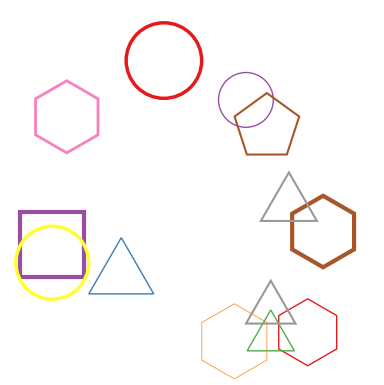[{"shape": "circle", "thickness": 2.5, "radius": 0.49, "center": [0.426, 0.843]}, {"shape": "hexagon", "thickness": 1, "radius": 0.43, "center": [0.799, 0.137]}, {"shape": "triangle", "thickness": 1, "radius": 0.49, "center": [0.315, 0.285]}, {"shape": "triangle", "thickness": 1, "radius": 0.35, "center": [0.703, 0.124]}, {"shape": "circle", "thickness": 1, "radius": 0.36, "center": [0.639, 0.741]}, {"shape": "square", "thickness": 3, "radius": 0.42, "center": [0.135, 0.365]}, {"shape": "hexagon", "thickness": 0.5, "radius": 0.49, "center": [0.609, 0.113]}, {"shape": "circle", "thickness": 2.5, "radius": 0.47, "center": [0.136, 0.318]}, {"shape": "hexagon", "thickness": 3, "radius": 0.46, "center": [0.839, 0.399]}, {"shape": "pentagon", "thickness": 1.5, "radius": 0.44, "center": [0.693, 0.67]}, {"shape": "hexagon", "thickness": 2, "radius": 0.47, "center": [0.173, 0.697]}, {"shape": "triangle", "thickness": 1.5, "radius": 0.37, "center": [0.703, 0.197]}, {"shape": "triangle", "thickness": 1.5, "radius": 0.42, "center": [0.75, 0.468]}]